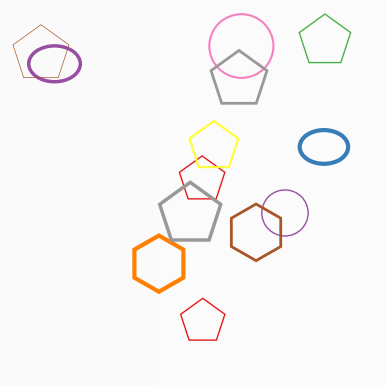[{"shape": "pentagon", "thickness": 1, "radius": 0.3, "center": [0.523, 0.165]}, {"shape": "pentagon", "thickness": 1, "radius": 0.31, "center": [0.522, 0.533]}, {"shape": "oval", "thickness": 3, "radius": 0.31, "center": [0.836, 0.618]}, {"shape": "pentagon", "thickness": 1, "radius": 0.35, "center": [0.839, 0.894]}, {"shape": "oval", "thickness": 2.5, "radius": 0.33, "center": [0.141, 0.834]}, {"shape": "circle", "thickness": 1, "radius": 0.3, "center": [0.735, 0.447]}, {"shape": "hexagon", "thickness": 3, "radius": 0.36, "center": [0.41, 0.315]}, {"shape": "pentagon", "thickness": 1.5, "radius": 0.33, "center": [0.552, 0.62]}, {"shape": "pentagon", "thickness": 0.5, "radius": 0.38, "center": [0.106, 0.86]}, {"shape": "hexagon", "thickness": 2, "radius": 0.37, "center": [0.661, 0.396]}, {"shape": "circle", "thickness": 1.5, "radius": 0.41, "center": [0.623, 0.88]}, {"shape": "pentagon", "thickness": 2.5, "radius": 0.41, "center": [0.491, 0.444]}, {"shape": "pentagon", "thickness": 2, "radius": 0.38, "center": [0.617, 0.793]}]